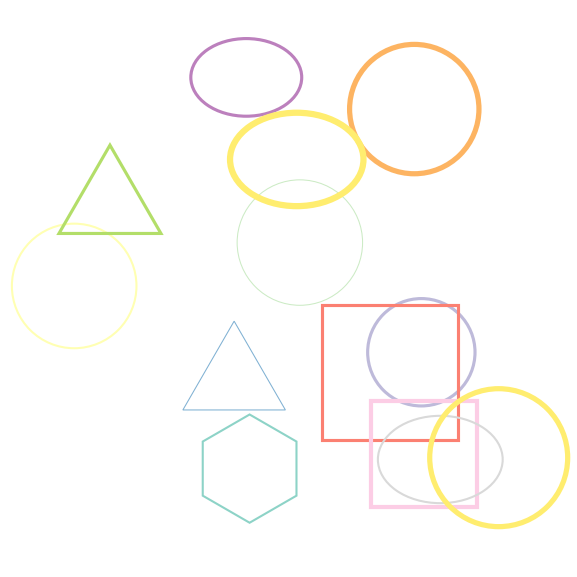[{"shape": "hexagon", "thickness": 1, "radius": 0.47, "center": [0.432, 0.188]}, {"shape": "circle", "thickness": 1, "radius": 0.54, "center": [0.128, 0.504]}, {"shape": "circle", "thickness": 1.5, "radius": 0.46, "center": [0.73, 0.389]}, {"shape": "square", "thickness": 1.5, "radius": 0.59, "center": [0.676, 0.354]}, {"shape": "triangle", "thickness": 0.5, "radius": 0.51, "center": [0.405, 0.341]}, {"shape": "circle", "thickness": 2.5, "radius": 0.56, "center": [0.717, 0.81]}, {"shape": "triangle", "thickness": 1.5, "radius": 0.51, "center": [0.19, 0.646]}, {"shape": "square", "thickness": 2, "radius": 0.46, "center": [0.735, 0.213]}, {"shape": "oval", "thickness": 1, "radius": 0.54, "center": [0.762, 0.203]}, {"shape": "oval", "thickness": 1.5, "radius": 0.48, "center": [0.426, 0.865]}, {"shape": "circle", "thickness": 0.5, "radius": 0.54, "center": [0.519, 0.579]}, {"shape": "oval", "thickness": 3, "radius": 0.58, "center": [0.514, 0.723]}, {"shape": "circle", "thickness": 2.5, "radius": 0.6, "center": [0.864, 0.207]}]